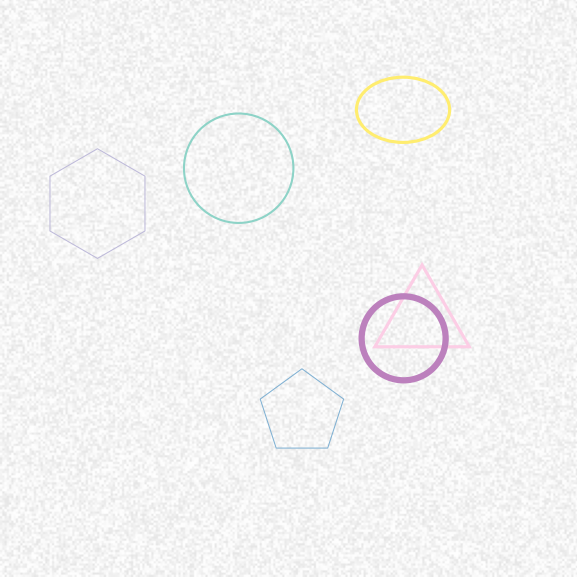[{"shape": "circle", "thickness": 1, "radius": 0.47, "center": [0.413, 0.708]}, {"shape": "hexagon", "thickness": 0.5, "radius": 0.47, "center": [0.169, 0.647]}, {"shape": "pentagon", "thickness": 0.5, "radius": 0.38, "center": [0.523, 0.285]}, {"shape": "triangle", "thickness": 1.5, "radius": 0.47, "center": [0.731, 0.446]}, {"shape": "circle", "thickness": 3, "radius": 0.36, "center": [0.699, 0.413]}, {"shape": "oval", "thickness": 1.5, "radius": 0.4, "center": [0.698, 0.809]}]